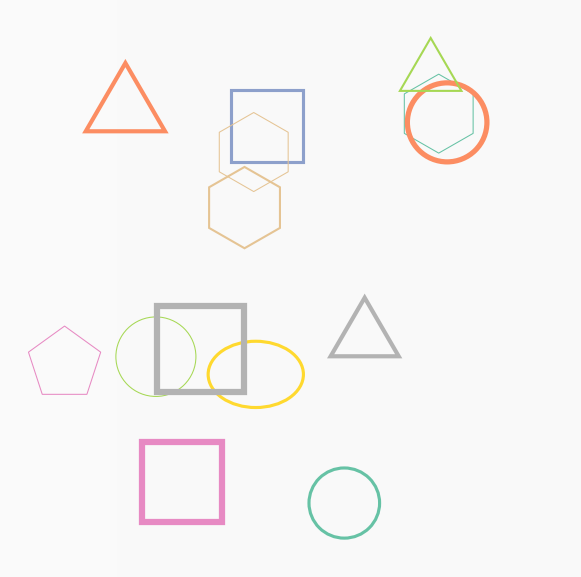[{"shape": "circle", "thickness": 1.5, "radius": 0.3, "center": [0.592, 0.128]}, {"shape": "hexagon", "thickness": 0.5, "radius": 0.34, "center": [0.755, 0.802]}, {"shape": "triangle", "thickness": 2, "radius": 0.39, "center": [0.216, 0.811]}, {"shape": "circle", "thickness": 2.5, "radius": 0.34, "center": [0.769, 0.787]}, {"shape": "square", "thickness": 1.5, "radius": 0.31, "center": [0.459, 0.782]}, {"shape": "pentagon", "thickness": 0.5, "radius": 0.33, "center": [0.111, 0.369]}, {"shape": "square", "thickness": 3, "radius": 0.35, "center": [0.313, 0.165]}, {"shape": "circle", "thickness": 0.5, "radius": 0.34, "center": [0.268, 0.382]}, {"shape": "triangle", "thickness": 1, "radius": 0.31, "center": [0.741, 0.872]}, {"shape": "oval", "thickness": 1.5, "radius": 0.41, "center": [0.44, 0.351]}, {"shape": "hexagon", "thickness": 1, "radius": 0.35, "center": [0.421, 0.64]}, {"shape": "hexagon", "thickness": 0.5, "radius": 0.34, "center": [0.437, 0.736]}, {"shape": "square", "thickness": 3, "radius": 0.37, "center": [0.345, 0.395]}, {"shape": "triangle", "thickness": 2, "radius": 0.34, "center": [0.627, 0.416]}]